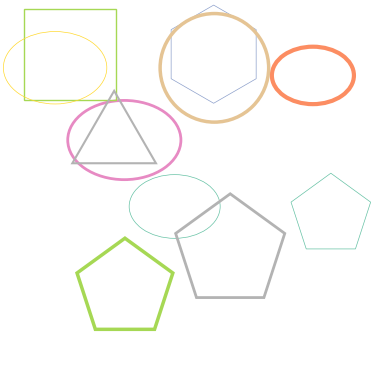[{"shape": "pentagon", "thickness": 0.5, "radius": 0.54, "center": [0.859, 0.441]}, {"shape": "oval", "thickness": 0.5, "radius": 0.59, "center": [0.454, 0.464]}, {"shape": "oval", "thickness": 3, "radius": 0.53, "center": [0.813, 0.804]}, {"shape": "hexagon", "thickness": 0.5, "radius": 0.64, "center": [0.555, 0.859]}, {"shape": "oval", "thickness": 2, "radius": 0.73, "center": [0.323, 0.636]}, {"shape": "square", "thickness": 1, "radius": 0.6, "center": [0.182, 0.859]}, {"shape": "pentagon", "thickness": 2.5, "radius": 0.65, "center": [0.325, 0.25]}, {"shape": "oval", "thickness": 0.5, "radius": 0.67, "center": [0.143, 0.824]}, {"shape": "circle", "thickness": 2.5, "radius": 0.7, "center": [0.557, 0.824]}, {"shape": "pentagon", "thickness": 2, "radius": 0.74, "center": [0.598, 0.348]}, {"shape": "triangle", "thickness": 1.5, "radius": 0.63, "center": [0.296, 0.639]}]